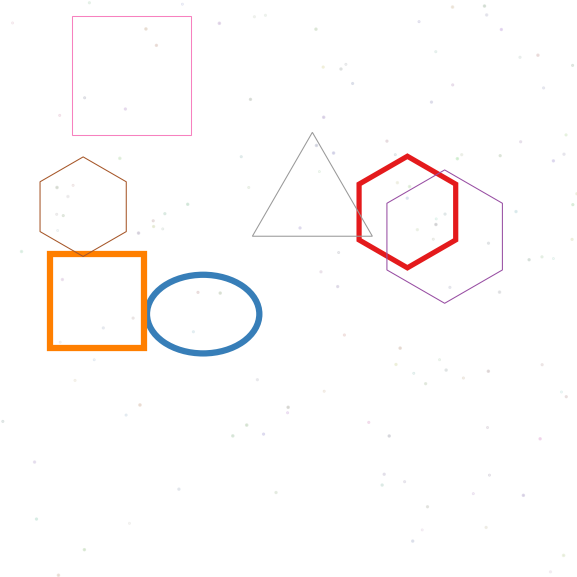[{"shape": "hexagon", "thickness": 2.5, "radius": 0.48, "center": [0.705, 0.632]}, {"shape": "oval", "thickness": 3, "radius": 0.49, "center": [0.352, 0.455]}, {"shape": "hexagon", "thickness": 0.5, "radius": 0.58, "center": [0.77, 0.589]}, {"shape": "square", "thickness": 3, "radius": 0.41, "center": [0.167, 0.478]}, {"shape": "hexagon", "thickness": 0.5, "radius": 0.43, "center": [0.144, 0.641]}, {"shape": "square", "thickness": 0.5, "radius": 0.52, "center": [0.228, 0.868]}, {"shape": "triangle", "thickness": 0.5, "radius": 0.6, "center": [0.541, 0.65]}]